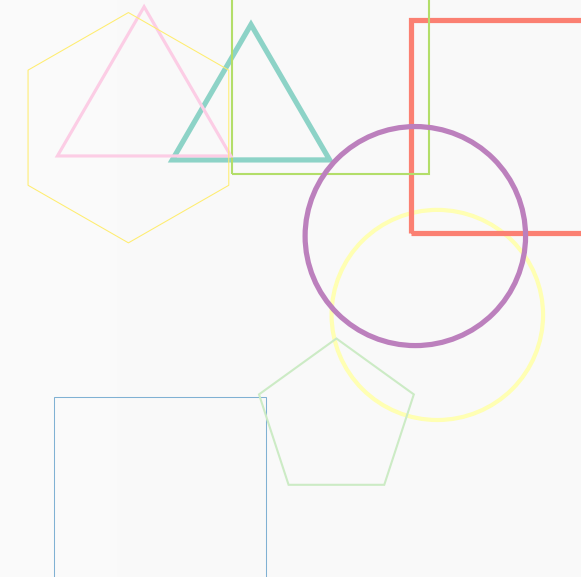[{"shape": "triangle", "thickness": 2.5, "radius": 0.78, "center": [0.432, 0.8]}, {"shape": "circle", "thickness": 2, "radius": 0.91, "center": [0.752, 0.454]}, {"shape": "square", "thickness": 2.5, "radius": 0.92, "center": [0.891, 0.78]}, {"shape": "square", "thickness": 0.5, "radius": 0.91, "center": [0.276, 0.129]}, {"shape": "square", "thickness": 1, "radius": 0.85, "center": [0.569, 0.867]}, {"shape": "triangle", "thickness": 1.5, "radius": 0.86, "center": [0.248, 0.815]}, {"shape": "circle", "thickness": 2.5, "radius": 0.95, "center": [0.715, 0.59]}, {"shape": "pentagon", "thickness": 1, "radius": 0.7, "center": [0.579, 0.273]}, {"shape": "hexagon", "thickness": 0.5, "radius": 1.0, "center": [0.221, 0.778]}]